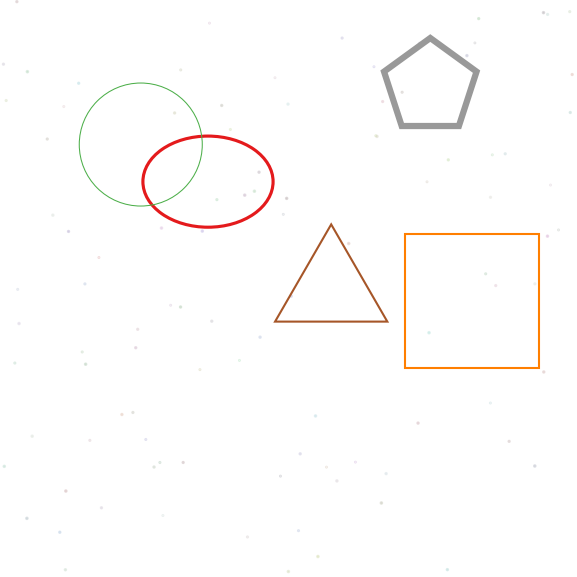[{"shape": "oval", "thickness": 1.5, "radius": 0.56, "center": [0.36, 0.685]}, {"shape": "circle", "thickness": 0.5, "radius": 0.53, "center": [0.244, 0.749]}, {"shape": "square", "thickness": 1, "radius": 0.58, "center": [0.817, 0.478]}, {"shape": "triangle", "thickness": 1, "radius": 0.56, "center": [0.573, 0.498]}, {"shape": "pentagon", "thickness": 3, "radius": 0.42, "center": [0.745, 0.849]}]